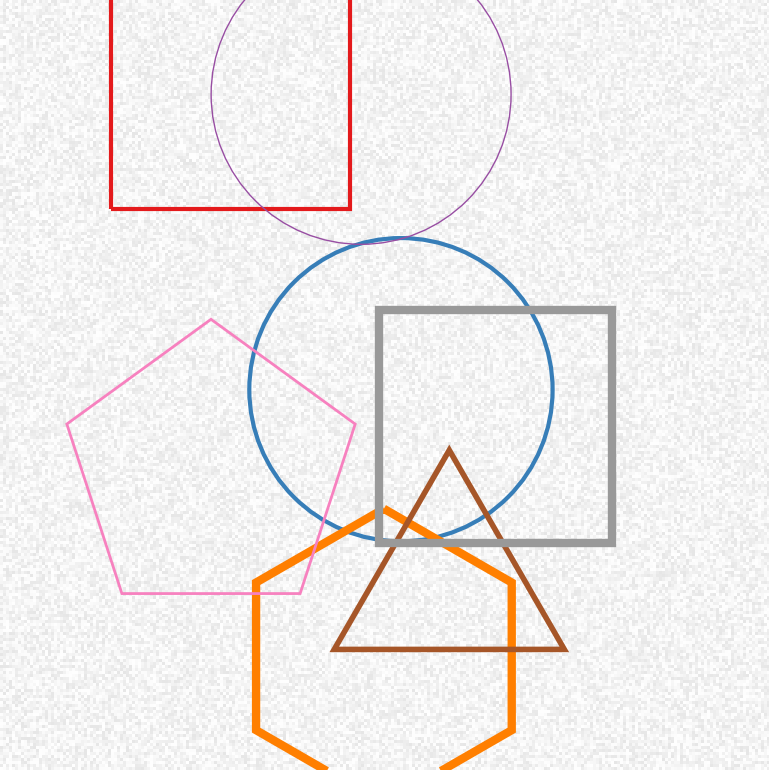[{"shape": "square", "thickness": 1.5, "radius": 0.78, "center": [0.299, 0.883]}, {"shape": "circle", "thickness": 1.5, "radius": 0.98, "center": [0.521, 0.494]}, {"shape": "circle", "thickness": 0.5, "radius": 0.97, "center": [0.469, 0.877]}, {"shape": "hexagon", "thickness": 3, "radius": 0.96, "center": [0.499, 0.148]}, {"shape": "triangle", "thickness": 2, "radius": 0.86, "center": [0.583, 0.243]}, {"shape": "pentagon", "thickness": 1, "radius": 0.98, "center": [0.274, 0.388]}, {"shape": "square", "thickness": 3, "radius": 0.76, "center": [0.643, 0.446]}]